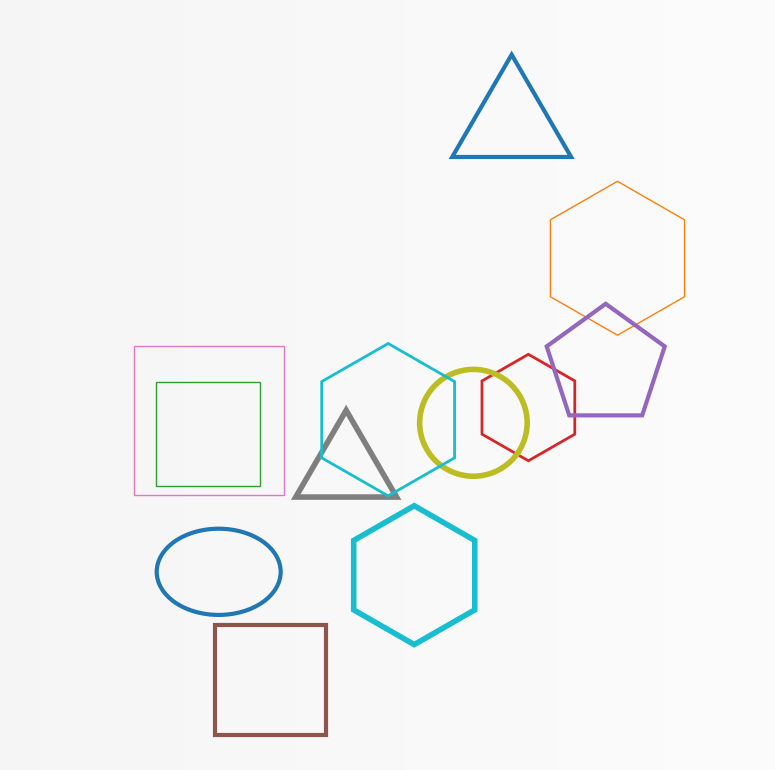[{"shape": "triangle", "thickness": 1.5, "radius": 0.44, "center": [0.66, 0.84]}, {"shape": "oval", "thickness": 1.5, "radius": 0.4, "center": [0.282, 0.257]}, {"shape": "hexagon", "thickness": 0.5, "radius": 0.5, "center": [0.797, 0.665]}, {"shape": "square", "thickness": 0.5, "radius": 0.34, "center": [0.269, 0.436]}, {"shape": "hexagon", "thickness": 1, "radius": 0.35, "center": [0.682, 0.471]}, {"shape": "pentagon", "thickness": 1.5, "radius": 0.4, "center": [0.782, 0.525]}, {"shape": "square", "thickness": 1.5, "radius": 0.36, "center": [0.349, 0.117]}, {"shape": "square", "thickness": 0.5, "radius": 0.48, "center": [0.27, 0.454]}, {"shape": "triangle", "thickness": 2, "radius": 0.38, "center": [0.447, 0.392]}, {"shape": "circle", "thickness": 2, "radius": 0.35, "center": [0.611, 0.451]}, {"shape": "hexagon", "thickness": 2, "radius": 0.45, "center": [0.534, 0.253]}, {"shape": "hexagon", "thickness": 1, "radius": 0.49, "center": [0.501, 0.455]}]